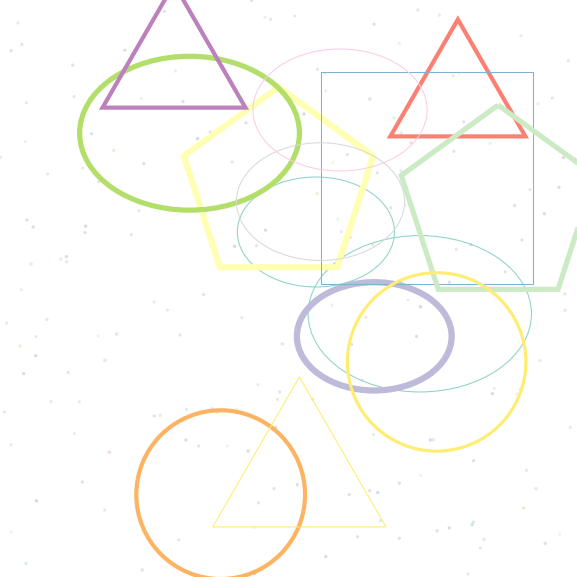[{"shape": "oval", "thickness": 0.5, "radius": 0.97, "center": [0.727, 0.456]}, {"shape": "oval", "thickness": 0.5, "radius": 0.68, "center": [0.547, 0.597]}, {"shape": "pentagon", "thickness": 3, "radius": 0.86, "center": [0.482, 0.676]}, {"shape": "oval", "thickness": 3, "radius": 0.67, "center": [0.648, 0.417]}, {"shape": "triangle", "thickness": 2, "radius": 0.67, "center": [0.793, 0.83]}, {"shape": "square", "thickness": 0.5, "radius": 0.92, "center": [0.739, 0.691]}, {"shape": "circle", "thickness": 2, "radius": 0.73, "center": [0.382, 0.143]}, {"shape": "oval", "thickness": 2.5, "radius": 0.95, "center": [0.328, 0.768]}, {"shape": "oval", "thickness": 0.5, "radius": 0.75, "center": [0.589, 0.809]}, {"shape": "oval", "thickness": 0.5, "radius": 0.73, "center": [0.555, 0.65]}, {"shape": "triangle", "thickness": 2, "radius": 0.71, "center": [0.301, 0.884]}, {"shape": "pentagon", "thickness": 2.5, "radius": 0.88, "center": [0.863, 0.641]}, {"shape": "circle", "thickness": 1.5, "radius": 0.77, "center": [0.756, 0.372]}, {"shape": "triangle", "thickness": 0.5, "radius": 0.87, "center": [0.518, 0.173]}]